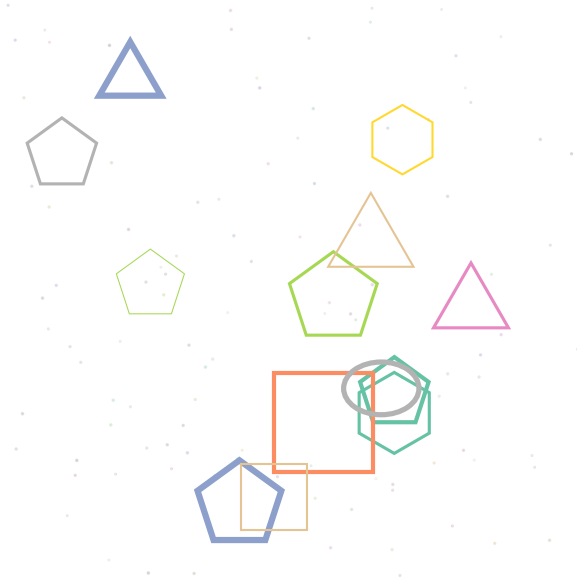[{"shape": "pentagon", "thickness": 2, "radius": 0.31, "center": [0.683, 0.318]}, {"shape": "hexagon", "thickness": 1.5, "radius": 0.35, "center": [0.683, 0.284]}, {"shape": "square", "thickness": 2, "radius": 0.43, "center": [0.56, 0.268]}, {"shape": "pentagon", "thickness": 3, "radius": 0.38, "center": [0.415, 0.126]}, {"shape": "triangle", "thickness": 3, "radius": 0.31, "center": [0.226, 0.864]}, {"shape": "triangle", "thickness": 1.5, "radius": 0.37, "center": [0.816, 0.469]}, {"shape": "pentagon", "thickness": 0.5, "radius": 0.31, "center": [0.26, 0.506]}, {"shape": "pentagon", "thickness": 1.5, "radius": 0.4, "center": [0.577, 0.483]}, {"shape": "hexagon", "thickness": 1, "radius": 0.3, "center": [0.697, 0.757]}, {"shape": "square", "thickness": 1, "radius": 0.29, "center": [0.475, 0.138]}, {"shape": "triangle", "thickness": 1, "radius": 0.43, "center": [0.642, 0.58]}, {"shape": "oval", "thickness": 2.5, "radius": 0.33, "center": [0.66, 0.327]}, {"shape": "pentagon", "thickness": 1.5, "radius": 0.32, "center": [0.107, 0.732]}]